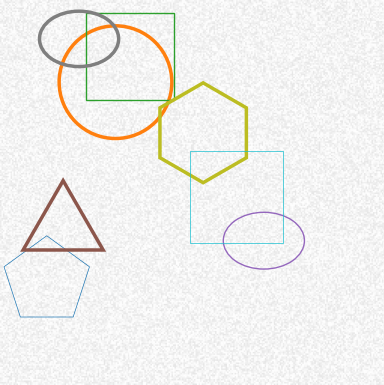[{"shape": "pentagon", "thickness": 0.5, "radius": 0.58, "center": [0.121, 0.271]}, {"shape": "circle", "thickness": 2.5, "radius": 0.73, "center": [0.3, 0.787]}, {"shape": "square", "thickness": 1, "radius": 0.57, "center": [0.338, 0.853]}, {"shape": "oval", "thickness": 1, "radius": 0.53, "center": [0.685, 0.375]}, {"shape": "triangle", "thickness": 2.5, "radius": 0.6, "center": [0.164, 0.411]}, {"shape": "oval", "thickness": 2.5, "radius": 0.51, "center": [0.205, 0.899]}, {"shape": "hexagon", "thickness": 2.5, "radius": 0.65, "center": [0.528, 0.655]}, {"shape": "square", "thickness": 0.5, "radius": 0.6, "center": [0.614, 0.488]}]